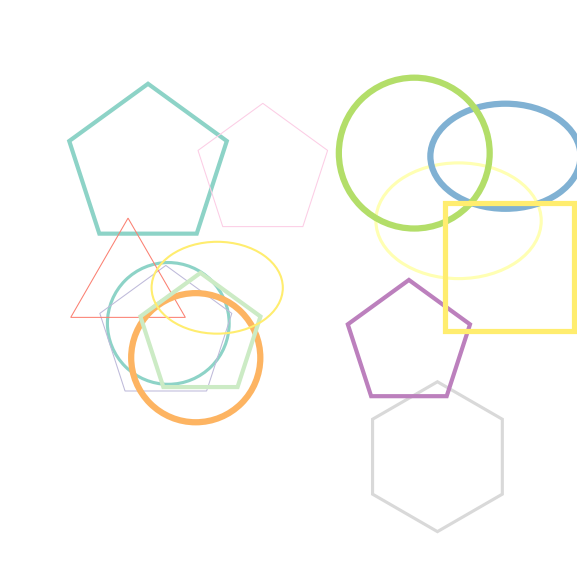[{"shape": "pentagon", "thickness": 2, "radius": 0.72, "center": [0.256, 0.711]}, {"shape": "circle", "thickness": 1.5, "radius": 0.53, "center": [0.291, 0.439]}, {"shape": "oval", "thickness": 1.5, "radius": 0.72, "center": [0.794, 0.617]}, {"shape": "pentagon", "thickness": 0.5, "radius": 0.6, "center": [0.287, 0.419]}, {"shape": "triangle", "thickness": 0.5, "radius": 0.57, "center": [0.222, 0.507]}, {"shape": "oval", "thickness": 3, "radius": 0.65, "center": [0.875, 0.729]}, {"shape": "circle", "thickness": 3, "radius": 0.56, "center": [0.339, 0.38]}, {"shape": "circle", "thickness": 3, "radius": 0.65, "center": [0.717, 0.734]}, {"shape": "pentagon", "thickness": 0.5, "radius": 0.59, "center": [0.455, 0.702]}, {"shape": "hexagon", "thickness": 1.5, "radius": 0.65, "center": [0.757, 0.208]}, {"shape": "pentagon", "thickness": 2, "radius": 0.56, "center": [0.708, 0.403]}, {"shape": "pentagon", "thickness": 2, "radius": 0.55, "center": [0.347, 0.417]}, {"shape": "oval", "thickness": 1, "radius": 0.57, "center": [0.376, 0.501]}, {"shape": "square", "thickness": 2.5, "radius": 0.56, "center": [0.882, 0.537]}]